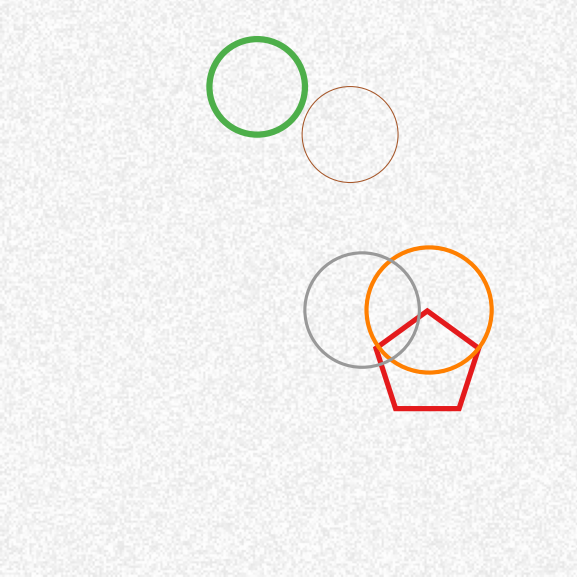[{"shape": "pentagon", "thickness": 2.5, "radius": 0.47, "center": [0.74, 0.367]}, {"shape": "circle", "thickness": 3, "radius": 0.41, "center": [0.445, 0.849]}, {"shape": "circle", "thickness": 2, "radius": 0.54, "center": [0.743, 0.462]}, {"shape": "circle", "thickness": 0.5, "radius": 0.42, "center": [0.606, 0.766]}, {"shape": "circle", "thickness": 1.5, "radius": 0.5, "center": [0.627, 0.462]}]